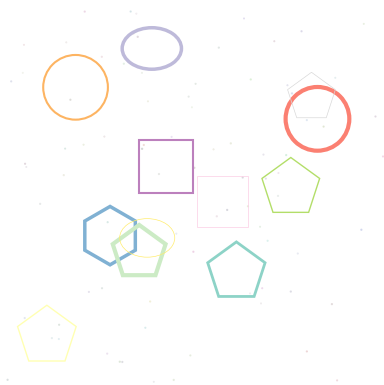[{"shape": "pentagon", "thickness": 2, "radius": 0.39, "center": [0.614, 0.293]}, {"shape": "pentagon", "thickness": 1, "radius": 0.4, "center": [0.122, 0.127]}, {"shape": "oval", "thickness": 2.5, "radius": 0.39, "center": [0.394, 0.874]}, {"shape": "circle", "thickness": 3, "radius": 0.41, "center": [0.825, 0.691]}, {"shape": "hexagon", "thickness": 2.5, "radius": 0.38, "center": [0.286, 0.388]}, {"shape": "circle", "thickness": 1.5, "radius": 0.42, "center": [0.196, 0.773]}, {"shape": "pentagon", "thickness": 1, "radius": 0.39, "center": [0.755, 0.512]}, {"shape": "square", "thickness": 0.5, "radius": 0.34, "center": [0.578, 0.477]}, {"shape": "pentagon", "thickness": 0.5, "radius": 0.33, "center": [0.809, 0.747]}, {"shape": "square", "thickness": 1.5, "radius": 0.35, "center": [0.431, 0.567]}, {"shape": "pentagon", "thickness": 3, "radius": 0.36, "center": [0.361, 0.344]}, {"shape": "oval", "thickness": 0.5, "radius": 0.36, "center": [0.382, 0.382]}]